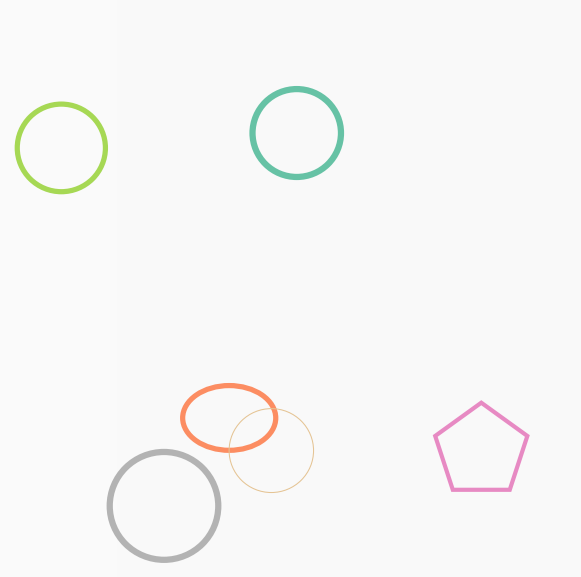[{"shape": "circle", "thickness": 3, "radius": 0.38, "center": [0.511, 0.769]}, {"shape": "oval", "thickness": 2.5, "radius": 0.4, "center": [0.394, 0.275]}, {"shape": "pentagon", "thickness": 2, "radius": 0.42, "center": [0.828, 0.218]}, {"shape": "circle", "thickness": 2.5, "radius": 0.38, "center": [0.106, 0.743]}, {"shape": "circle", "thickness": 0.5, "radius": 0.36, "center": [0.467, 0.219]}, {"shape": "circle", "thickness": 3, "radius": 0.47, "center": [0.282, 0.123]}]